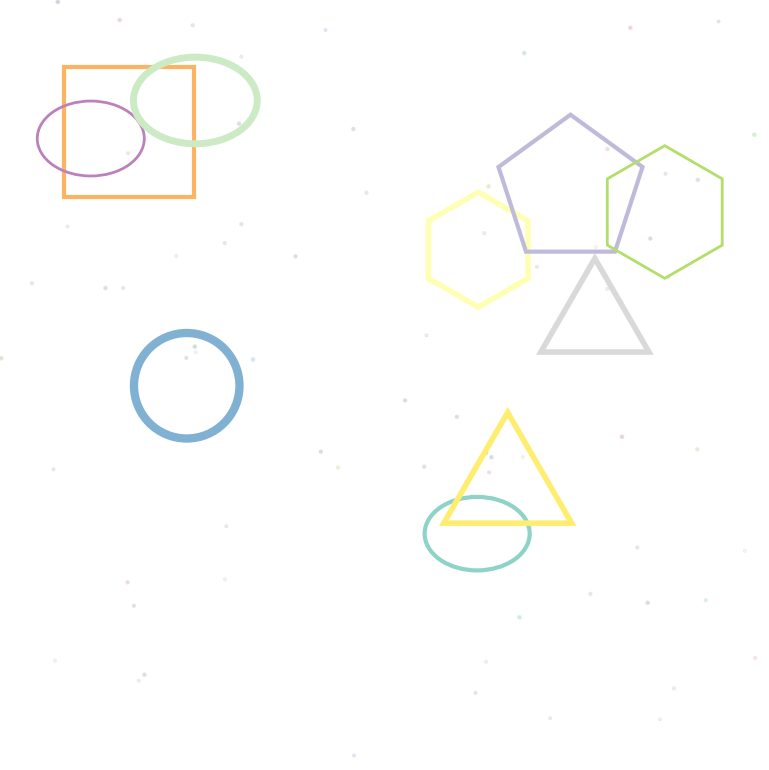[{"shape": "oval", "thickness": 1.5, "radius": 0.34, "center": [0.62, 0.307]}, {"shape": "hexagon", "thickness": 2, "radius": 0.37, "center": [0.621, 0.676]}, {"shape": "pentagon", "thickness": 1.5, "radius": 0.49, "center": [0.741, 0.753]}, {"shape": "circle", "thickness": 3, "radius": 0.34, "center": [0.243, 0.499]}, {"shape": "square", "thickness": 1.5, "radius": 0.42, "center": [0.167, 0.829]}, {"shape": "hexagon", "thickness": 1, "radius": 0.43, "center": [0.863, 0.725]}, {"shape": "triangle", "thickness": 2, "radius": 0.41, "center": [0.773, 0.583]}, {"shape": "oval", "thickness": 1, "radius": 0.35, "center": [0.118, 0.82]}, {"shape": "oval", "thickness": 2.5, "radius": 0.4, "center": [0.254, 0.87]}, {"shape": "triangle", "thickness": 2, "radius": 0.48, "center": [0.659, 0.369]}]